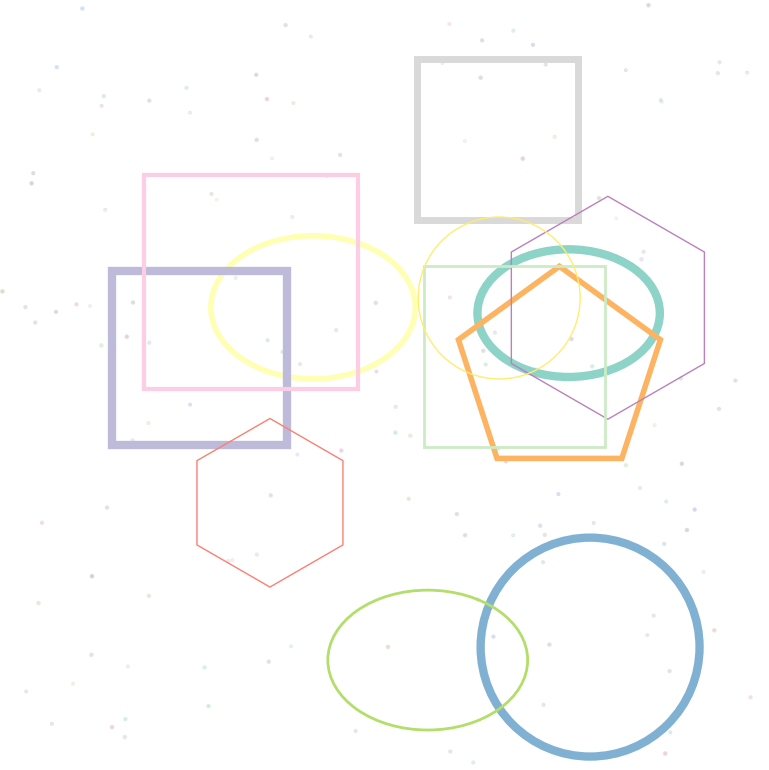[{"shape": "oval", "thickness": 3, "radius": 0.59, "center": [0.738, 0.593]}, {"shape": "oval", "thickness": 2, "radius": 0.66, "center": [0.407, 0.601]}, {"shape": "square", "thickness": 3, "radius": 0.57, "center": [0.259, 0.535]}, {"shape": "hexagon", "thickness": 0.5, "radius": 0.55, "center": [0.351, 0.347]}, {"shape": "circle", "thickness": 3, "radius": 0.71, "center": [0.766, 0.16]}, {"shape": "pentagon", "thickness": 2, "radius": 0.69, "center": [0.727, 0.516]}, {"shape": "oval", "thickness": 1, "radius": 0.65, "center": [0.556, 0.143]}, {"shape": "square", "thickness": 1.5, "radius": 0.7, "center": [0.326, 0.634]}, {"shape": "square", "thickness": 2.5, "radius": 0.52, "center": [0.646, 0.818]}, {"shape": "hexagon", "thickness": 0.5, "radius": 0.72, "center": [0.789, 0.6]}, {"shape": "square", "thickness": 1, "radius": 0.59, "center": [0.668, 0.537]}, {"shape": "circle", "thickness": 0.5, "radius": 0.53, "center": [0.648, 0.613]}]